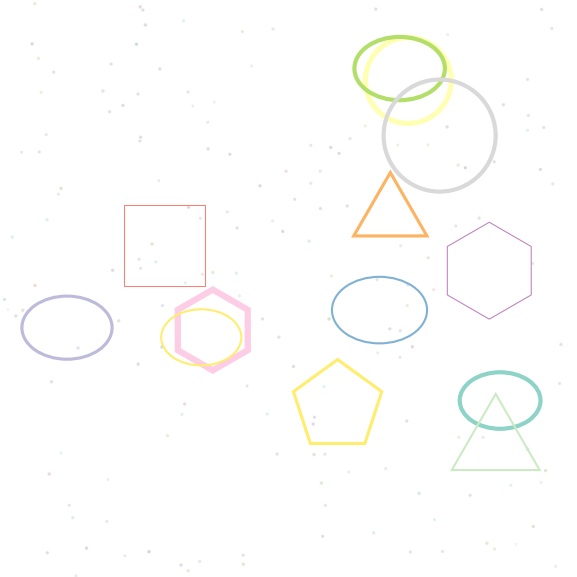[{"shape": "oval", "thickness": 2, "radius": 0.35, "center": [0.866, 0.306]}, {"shape": "circle", "thickness": 2.5, "radius": 0.37, "center": [0.707, 0.86]}, {"shape": "oval", "thickness": 1.5, "radius": 0.39, "center": [0.116, 0.432]}, {"shape": "square", "thickness": 0.5, "radius": 0.35, "center": [0.285, 0.573]}, {"shape": "oval", "thickness": 1, "radius": 0.41, "center": [0.657, 0.462]}, {"shape": "triangle", "thickness": 1.5, "radius": 0.37, "center": [0.676, 0.627]}, {"shape": "oval", "thickness": 2, "radius": 0.39, "center": [0.692, 0.88]}, {"shape": "hexagon", "thickness": 3, "radius": 0.35, "center": [0.368, 0.428]}, {"shape": "circle", "thickness": 2, "radius": 0.49, "center": [0.761, 0.764]}, {"shape": "hexagon", "thickness": 0.5, "radius": 0.42, "center": [0.847, 0.53]}, {"shape": "triangle", "thickness": 1, "radius": 0.44, "center": [0.858, 0.229]}, {"shape": "pentagon", "thickness": 1.5, "radius": 0.4, "center": [0.585, 0.296]}, {"shape": "oval", "thickness": 1, "radius": 0.35, "center": [0.348, 0.415]}]